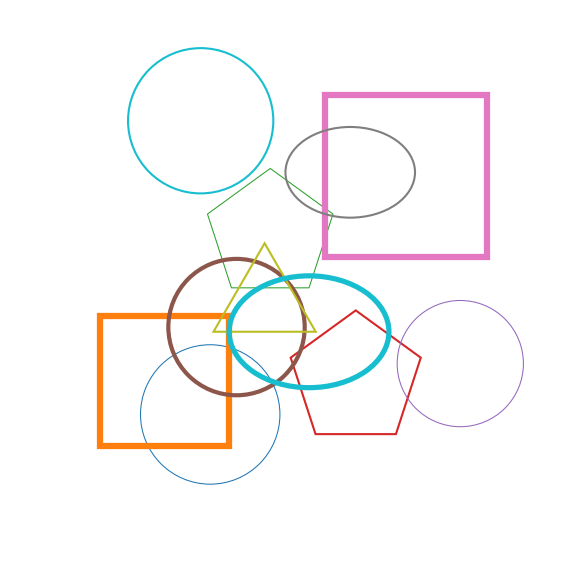[{"shape": "circle", "thickness": 0.5, "radius": 0.6, "center": [0.364, 0.281]}, {"shape": "square", "thickness": 3, "radius": 0.56, "center": [0.285, 0.339]}, {"shape": "pentagon", "thickness": 0.5, "radius": 0.57, "center": [0.468, 0.593]}, {"shape": "pentagon", "thickness": 1, "radius": 0.59, "center": [0.616, 0.343]}, {"shape": "circle", "thickness": 0.5, "radius": 0.55, "center": [0.797, 0.37]}, {"shape": "circle", "thickness": 2, "radius": 0.59, "center": [0.41, 0.433]}, {"shape": "square", "thickness": 3, "radius": 0.7, "center": [0.704, 0.695]}, {"shape": "oval", "thickness": 1, "radius": 0.56, "center": [0.606, 0.701]}, {"shape": "triangle", "thickness": 1, "radius": 0.51, "center": [0.458, 0.476]}, {"shape": "circle", "thickness": 1, "radius": 0.63, "center": [0.347, 0.79]}, {"shape": "oval", "thickness": 2.5, "radius": 0.69, "center": [0.535, 0.425]}]